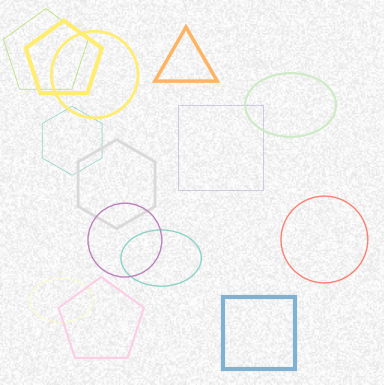[{"shape": "hexagon", "thickness": 0.5, "radius": 0.45, "center": [0.187, 0.634]}, {"shape": "oval", "thickness": 1, "radius": 0.52, "center": [0.419, 0.33]}, {"shape": "oval", "thickness": 0.5, "radius": 0.41, "center": [0.159, 0.22]}, {"shape": "square", "thickness": 0.5, "radius": 0.56, "center": [0.573, 0.617]}, {"shape": "circle", "thickness": 1, "radius": 0.56, "center": [0.843, 0.378]}, {"shape": "square", "thickness": 3, "radius": 0.47, "center": [0.672, 0.134]}, {"shape": "triangle", "thickness": 2.5, "radius": 0.47, "center": [0.483, 0.836]}, {"shape": "pentagon", "thickness": 0.5, "radius": 0.58, "center": [0.119, 0.862]}, {"shape": "pentagon", "thickness": 1.5, "radius": 0.58, "center": [0.263, 0.165]}, {"shape": "hexagon", "thickness": 2, "radius": 0.58, "center": [0.303, 0.522]}, {"shape": "circle", "thickness": 1, "radius": 0.48, "center": [0.324, 0.376]}, {"shape": "oval", "thickness": 1.5, "radius": 0.59, "center": [0.755, 0.727]}, {"shape": "circle", "thickness": 2, "radius": 0.56, "center": [0.246, 0.806]}, {"shape": "pentagon", "thickness": 3, "radius": 0.52, "center": [0.166, 0.842]}]